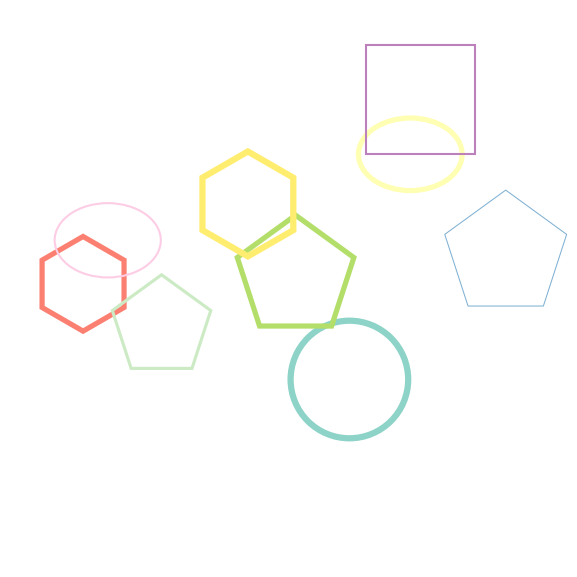[{"shape": "circle", "thickness": 3, "radius": 0.51, "center": [0.605, 0.342]}, {"shape": "oval", "thickness": 2.5, "radius": 0.45, "center": [0.71, 0.732]}, {"shape": "hexagon", "thickness": 2.5, "radius": 0.41, "center": [0.144, 0.508]}, {"shape": "pentagon", "thickness": 0.5, "radius": 0.55, "center": [0.876, 0.559]}, {"shape": "pentagon", "thickness": 2.5, "radius": 0.53, "center": [0.512, 0.52]}, {"shape": "oval", "thickness": 1, "radius": 0.46, "center": [0.187, 0.583]}, {"shape": "square", "thickness": 1, "radius": 0.47, "center": [0.728, 0.827]}, {"shape": "pentagon", "thickness": 1.5, "radius": 0.45, "center": [0.28, 0.434]}, {"shape": "hexagon", "thickness": 3, "radius": 0.45, "center": [0.429, 0.646]}]